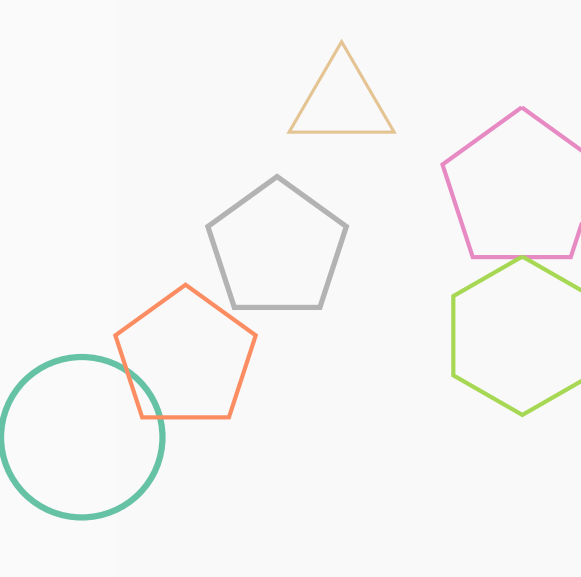[{"shape": "circle", "thickness": 3, "radius": 0.69, "center": [0.141, 0.242]}, {"shape": "pentagon", "thickness": 2, "radius": 0.63, "center": [0.319, 0.379]}, {"shape": "pentagon", "thickness": 2, "radius": 0.72, "center": [0.898, 0.67]}, {"shape": "hexagon", "thickness": 2, "radius": 0.69, "center": [0.899, 0.418]}, {"shape": "triangle", "thickness": 1.5, "radius": 0.52, "center": [0.588, 0.822]}, {"shape": "pentagon", "thickness": 2.5, "radius": 0.63, "center": [0.477, 0.568]}]